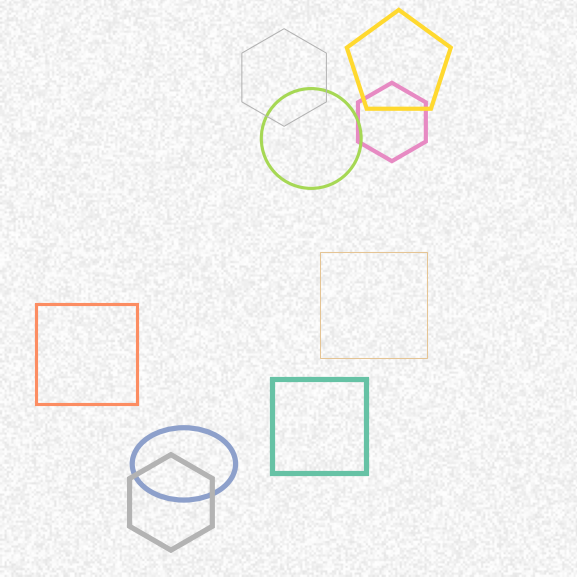[{"shape": "square", "thickness": 2.5, "radius": 0.41, "center": [0.552, 0.261]}, {"shape": "square", "thickness": 1.5, "radius": 0.43, "center": [0.15, 0.386]}, {"shape": "oval", "thickness": 2.5, "radius": 0.45, "center": [0.318, 0.196]}, {"shape": "hexagon", "thickness": 2, "radius": 0.34, "center": [0.679, 0.788]}, {"shape": "circle", "thickness": 1.5, "radius": 0.43, "center": [0.539, 0.759]}, {"shape": "pentagon", "thickness": 2, "radius": 0.47, "center": [0.691, 0.887]}, {"shape": "square", "thickness": 0.5, "radius": 0.46, "center": [0.647, 0.471]}, {"shape": "hexagon", "thickness": 0.5, "radius": 0.42, "center": [0.492, 0.865]}, {"shape": "hexagon", "thickness": 2.5, "radius": 0.41, "center": [0.296, 0.129]}]